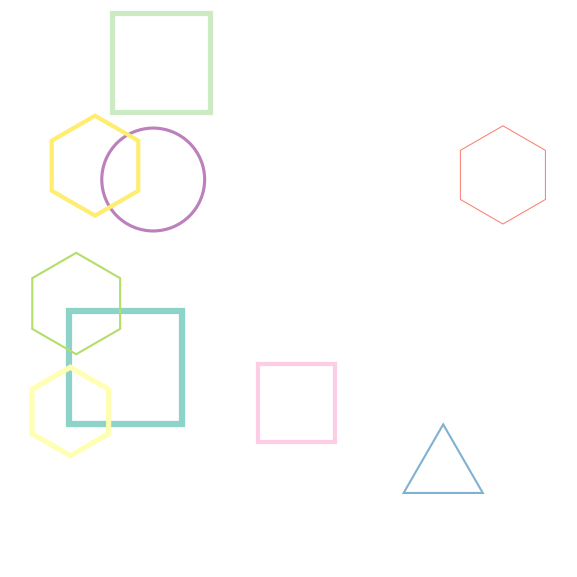[{"shape": "square", "thickness": 3, "radius": 0.49, "center": [0.217, 0.363]}, {"shape": "hexagon", "thickness": 2.5, "radius": 0.38, "center": [0.122, 0.287]}, {"shape": "hexagon", "thickness": 0.5, "radius": 0.43, "center": [0.871, 0.696]}, {"shape": "triangle", "thickness": 1, "radius": 0.4, "center": [0.767, 0.185]}, {"shape": "hexagon", "thickness": 1, "radius": 0.44, "center": [0.132, 0.474]}, {"shape": "square", "thickness": 2, "radius": 0.34, "center": [0.513, 0.301]}, {"shape": "circle", "thickness": 1.5, "radius": 0.45, "center": [0.265, 0.688]}, {"shape": "square", "thickness": 2.5, "radius": 0.43, "center": [0.278, 0.891]}, {"shape": "hexagon", "thickness": 2, "radius": 0.43, "center": [0.165, 0.712]}]